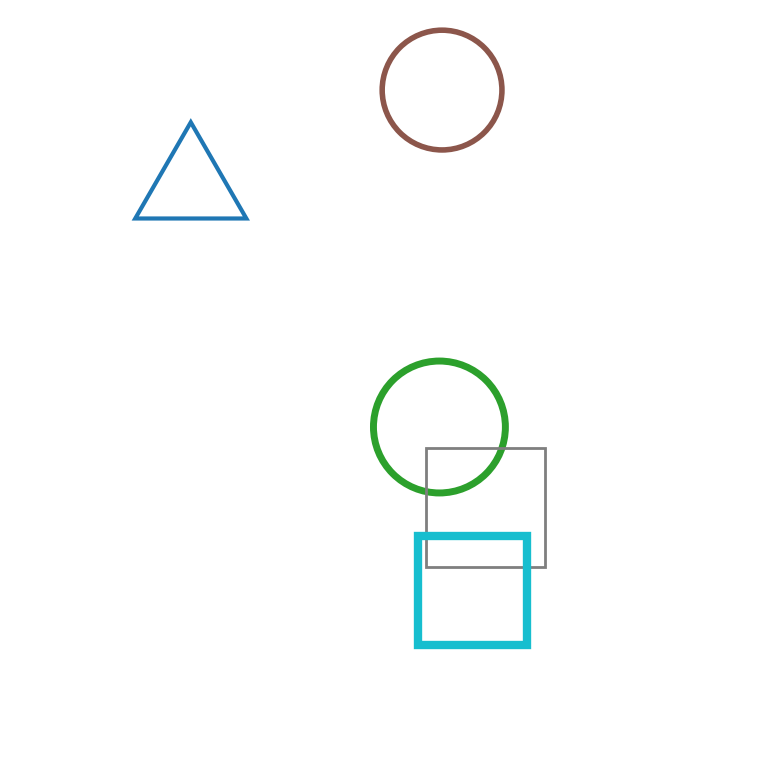[{"shape": "triangle", "thickness": 1.5, "radius": 0.42, "center": [0.248, 0.758]}, {"shape": "circle", "thickness": 2.5, "radius": 0.43, "center": [0.571, 0.445]}, {"shape": "circle", "thickness": 2, "radius": 0.39, "center": [0.574, 0.883]}, {"shape": "square", "thickness": 1, "radius": 0.39, "center": [0.631, 0.341]}, {"shape": "square", "thickness": 3, "radius": 0.36, "center": [0.613, 0.233]}]